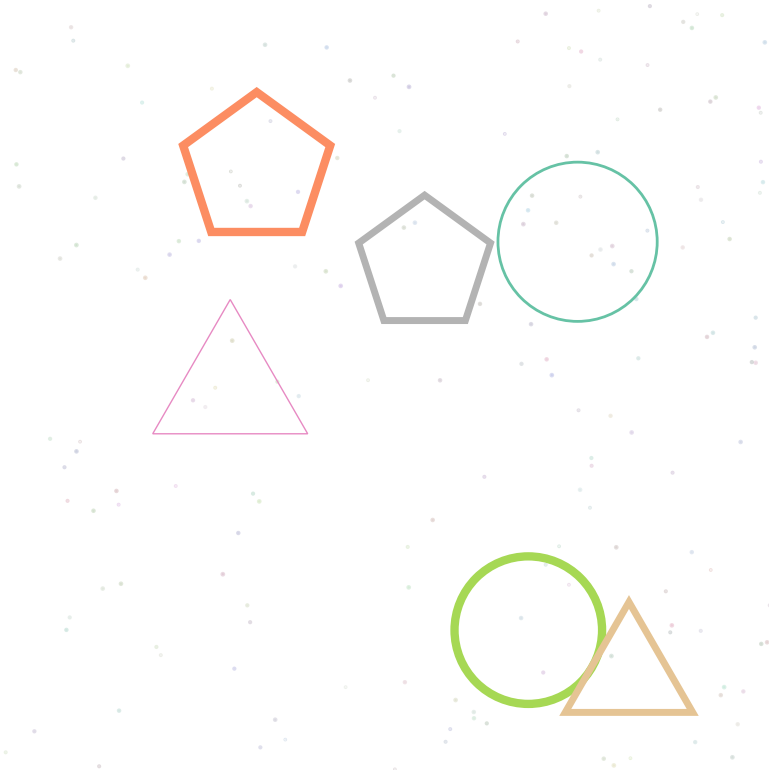[{"shape": "circle", "thickness": 1, "radius": 0.52, "center": [0.75, 0.686]}, {"shape": "pentagon", "thickness": 3, "radius": 0.5, "center": [0.333, 0.78]}, {"shape": "triangle", "thickness": 0.5, "radius": 0.58, "center": [0.299, 0.495]}, {"shape": "circle", "thickness": 3, "radius": 0.48, "center": [0.686, 0.182]}, {"shape": "triangle", "thickness": 2.5, "radius": 0.48, "center": [0.817, 0.123]}, {"shape": "pentagon", "thickness": 2.5, "radius": 0.45, "center": [0.551, 0.657]}]